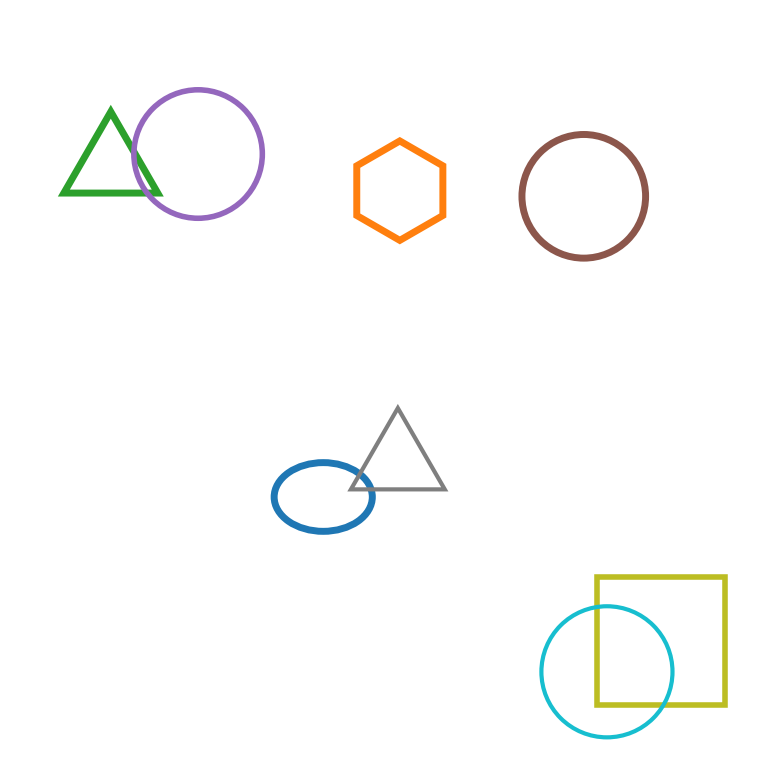[{"shape": "oval", "thickness": 2.5, "radius": 0.32, "center": [0.42, 0.355]}, {"shape": "hexagon", "thickness": 2.5, "radius": 0.32, "center": [0.519, 0.752]}, {"shape": "triangle", "thickness": 2.5, "radius": 0.35, "center": [0.144, 0.784]}, {"shape": "circle", "thickness": 2, "radius": 0.42, "center": [0.257, 0.8]}, {"shape": "circle", "thickness": 2.5, "radius": 0.4, "center": [0.758, 0.745]}, {"shape": "triangle", "thickness": 1.5, "radius": 0.35, "center": [0.517, 0.4]}, {"shape": "square", "thickness": 2, "radius": 0.42, "center": [0.859, 0.168]}, {"shape": "circle", "thickness": 1.5, "radius": 0.43, "center": [0.788, 0.128]}]